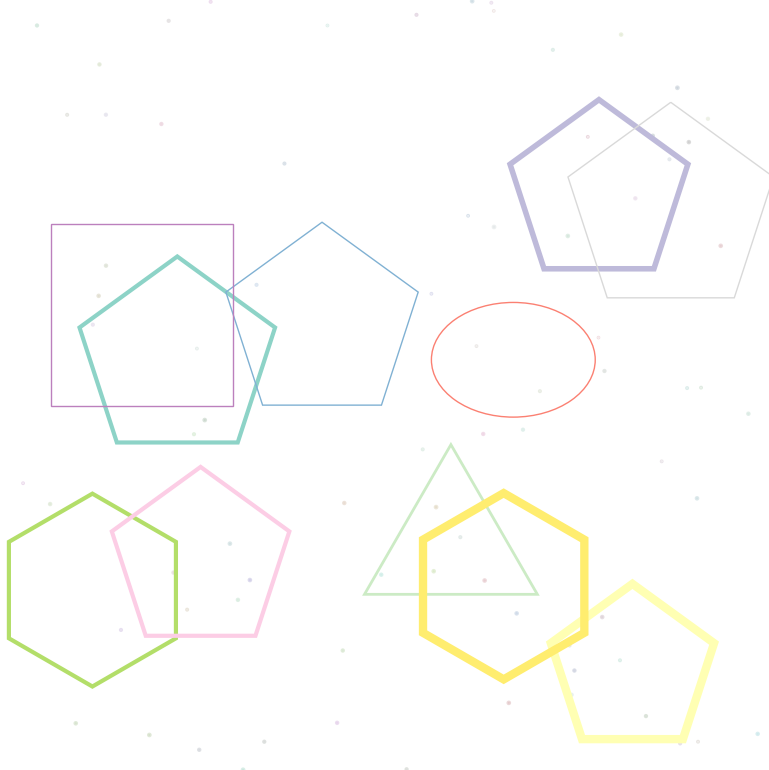[{"shape": "pentagon", "thickness": 1.5, "radius": 0.67, "center": [0.23, 0.533]}, {"shape": "pentagon", "thickness": 3, "radius": 0.56, "center": [0.821, 0.13]}, {"shape": "pentagon", "thickness": 2, "radius": 0.61, "center": [0.778, 0.749]}, {"shape": "oval", "thickness": 0.5, "radius": 0.53, "center": [0.667, 0.533]}, {"shape": "pentagon", "thickness": 0.5, "radius": 0.66, "center": [0.418, 0.58]}, {"shape": "hexagon", "thickness": 1.5, "radius": 0.63, "center": [0.12, 0.234]}, {"shape": "pentagon", "thickness": 1.5, "radius": 0.61, "center": [0.261, 0.272]}, {"shape": "pentagon", "thickness": 0.5, "radius": 0.7, "center": [0.871, 0.727]}, {"shape": "square", "thickness": 0.5, "radius": 0.59, "center": [0.185, 0.591]}, {"shape": "triangle", "thickness": 1, "radius": 0.65, "center": [0.586, 0.293]}, {"shape": "hexagon", "thickness": 3, "radius": 0.6, "center": [0.654, 0.239]}]